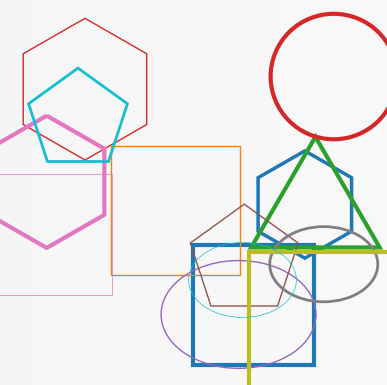[{"shape": "square", "thickness": 3, "radius": 0.78, "center": [0.655, 0.208]}, {"shape": "hexagon", "thickness": 2.5, "radius": 0.7, "center": [0.787, 0.469]}, {"shape": "square", "thickness": 1, "radius": 0.84, "center": [0.453, 0.453]}, {"shape": "triangle", "thickness": 3, "radius": 0.96, "center": [0.814, 0.453]}, {"shape": "hexagon", "thickness": 1, "radius": 0.92, "center": [0.219, 0.768]}, {"shape": "circle", "thickness": 3, "radius": 0.81, "center": [0.861, 0.801]}, {"shape": "oval", "thickness": 1, "radius": 1.0, "center": [0.616, 0.183]}, {"shape": "pentagon", "thickness": 1, "radius": 0.73, "center": [0.63, 0.323]}, {"shape": "square", "thickness": 0.5, "radius": 0.79, "center": [0.131, 0.39]}, {"shape": "hexagon", "thickness": 3, "radius": 0.86, "center": [0.121, 0.528]}, {"shape": "oval", "thickness": 2, "radius": 0.7, "center": [0.835, 0.314]}, {"shape": "square", "thickness": 3, "radius": 0.99, "center": [0.841, 0.148]}, {"shape": "oval", "thickness": 0.5, "radius": 0.7, "center": [0.626, 0.273]}, {"shape": "pentagon", "thickness": 2, "radius": 0.67, "center": [0.201, 0.689]}]